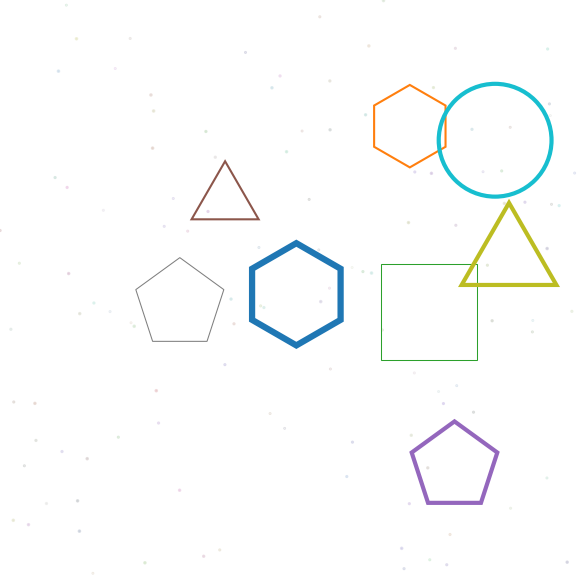[{"shape": "hexagon", "thickness": 3, "radius": 0.44, "center": [0.513, 0.49]}, {"shape": "hexagon", "thickness": 1, "radius": 0.36, "center": [0.71, 0.781]}, {"shape": "square", "thickness": 0.5, "radius": 0.42, "center": [0.743, 0.459]}, {"shape": "pentagon", "thickness": 2, "radius": 0.39, "center": [0.787, 0.191]}, {"shape": "triangle", "thickness": 1, "radius": 0.34, "center": [0.39, 0.653]}, {"shape": "pentagon", "thickness": 0.5, "radius": 0.4, "center": [0.311, 0.473]}, {"shape": "triangle", "thickness": 2, "radius": 0.47, "center": [0.881, 0.553]}, {"shape": "circle", "thickness": 2, "radius": 0.49, "center": [0.857, 0.756]}]